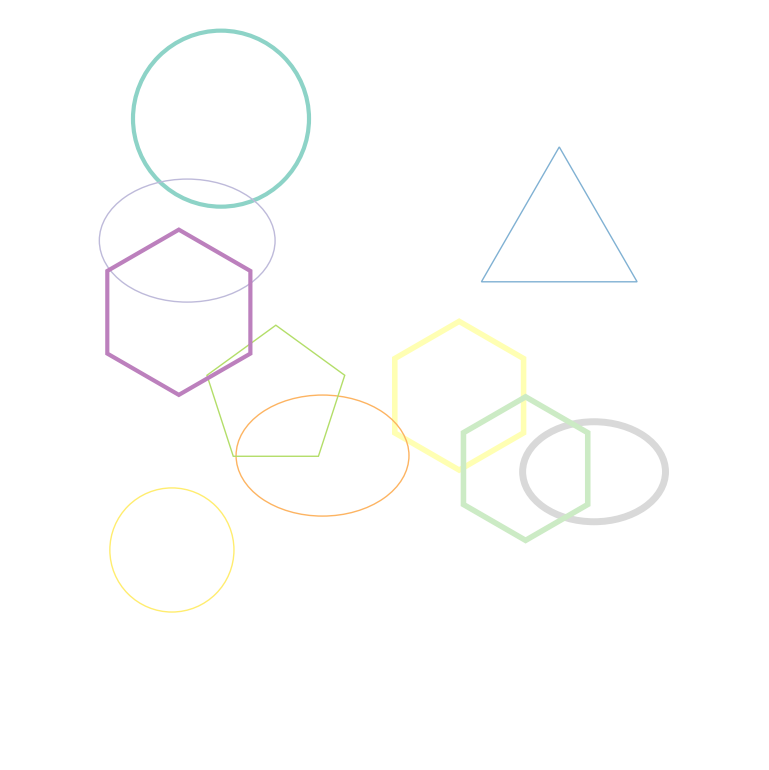[{"shape": "circle", "thickness": 1.5, "radius": 0.57, "center": [0.287, 0.846]}, {"shape": "hexagon", "thickness": 2, "radius": 0.48, "center": [0.596, 0.486]}, {"shape": "oval", "thickness": 0.5, "radius": 0.57, "center": [0.243, 0.688]}, {"shape": "triangle", "thickness": 0.5, "radius": 0.58, "center": [0.726, 0.692]}, {"shape": "oval", "thickness": 0.5, "radius": 0.56, "center": [0.419, 0.408]}, {"shape": "pentagon", "thickness": 0.5, "radius": 0.47, "center": [0.358, 0.484]}, {"shape": "oval", "thickness": 2.5, "radius": 0.46, "center": [0.772, 0.387]}, {"shape": "hexagon", "thickness": 1.5, "radius": 0.54, "center": [0.232, 0.594]}, {"shape": "hexagon", "thickness": 2, "radius": 0.47, "center": [0.683, 0.391]}, {"shape": "circle", "thickness": 0.5, "radius": 0.4, "center": [0.223, 0.286]}]